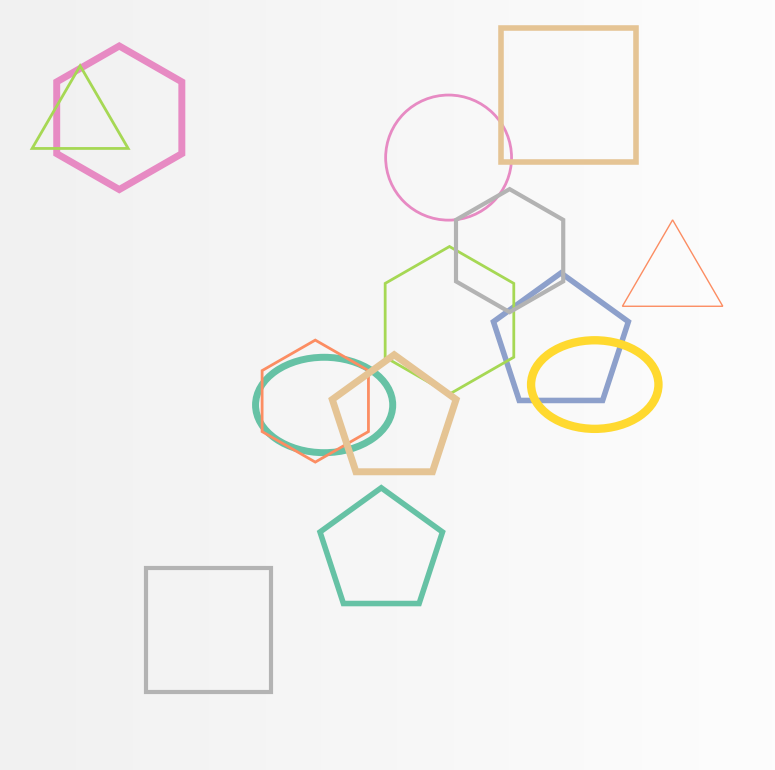[{"shape": "pentagon", "thickness": 2, "radius": 0.42, "center": [0.492, 0.283]}, {"shape": "oval", "thickness": 2.5, "radius": 0.44, "center": [0.418, 0.474]}, {"shape": "hexagon", "thickness": 1, "radius": 0.4, "center": [0.407, 0.479]}, {"shape": "triangle", "thickness": 0.5, "radius": 0.37, "center": [0.868, 0.64]}, {"shape": "pentagon", "thickness": 2, "radius": 0.46, "center": [0.724, 0.554]}, {"shape": "hexagon", "thickness": 2.5, "radius": 0.47, "center": [0.154, 0.847]}, {"shape": "circle", "thickness": 1, "radius": 0.41, "center": [0.579, 0.795]}, {"shape": "triangle", "thickness": 1, "radius": 0.36, "center": [0.103, 0.843]}, {"shape": "hexagon", "thickness": 1, "radius": 0.48, "center": [0.58, 0.584]}, {"shape": "oval", "thickness": 3, "radius": 0.41, "center": [0.767, 0.501]}, {"shape": "square", "thickness": 2, "radius": 0.44, "center": [0.734, 0.877]}, {"shape": "pentagon", "thickness": 2.5, "radius": 0.42, "center": [0.509, 0.455]}, {"shape": "hexagon", "thickness": 1.5, "radius": 0.4, "center": [0.658, 0.675]}, {"shape": "square", "thickness": 1.5, "radius": 0.4, "center": [0.269, 0.182]}]